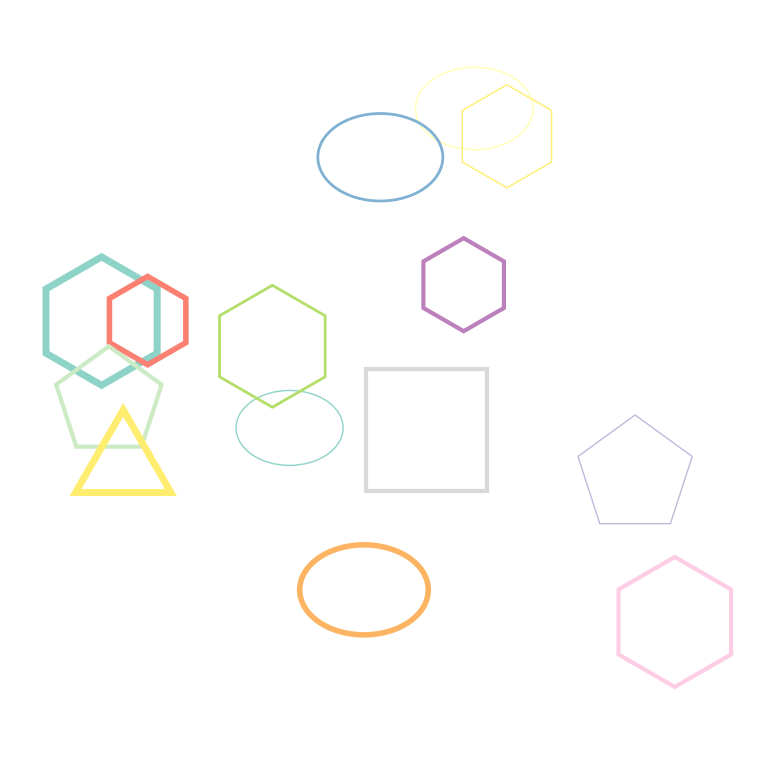[{"shape": "oval", "thickness": 0.5, "radius": 0.35, "center": [0.376, 0.444]}, {"shape": "hexagon", "thickness": 2.5, "radius": 0.42, "center": [0.132, 0.583]}, {"shape": "oval", "thickness": 0.5, "radius": 0.38, "center": [0.616, 0.859]}, {"shape": "pentagon", "thickness": 0.5, "radius": 0.39, "center": [0.825, 0.383]}, {"shape": "hexagon", "thickness": 2, "radius": 0.29, "center": [0.192, 0.584]}, {"shape": "oval", "thickness": 1, "radius": 0.41, "center": [0.494, 0.796]}, {"shape": "oval", "thickness": 2, "radius": 0.42, "center": [0.473, 0.234]}, {"shape": "hexagon", "thickness": 1, "radius": 0.4, "center": [0.354, 0.55]}, {"shape": "hexagon", "thickness": 1.5, "radius": 0.42, "center": [0.876, 0.192]}, {"shape": "square", "thickness": 1.5, "radius": 0.4, "center": [0.554, 0.441]}, {"shape": "hexagon", "thickness": 1.5, "radius": 0.3, "center": [0.602, 0.63]}, {"shape": "pentagon", "thickness": 1.5, "radius": 0.36, "center": [0.141, 0.478]}, {"shape": "hexagon", "thickness": 0.5, "radius": 0.33, "center": [0.658, 0.823]}, {"shape": "triangle", "thickness": 2.5, "radius": 0.36, "center": [0.16, 0.396]}]